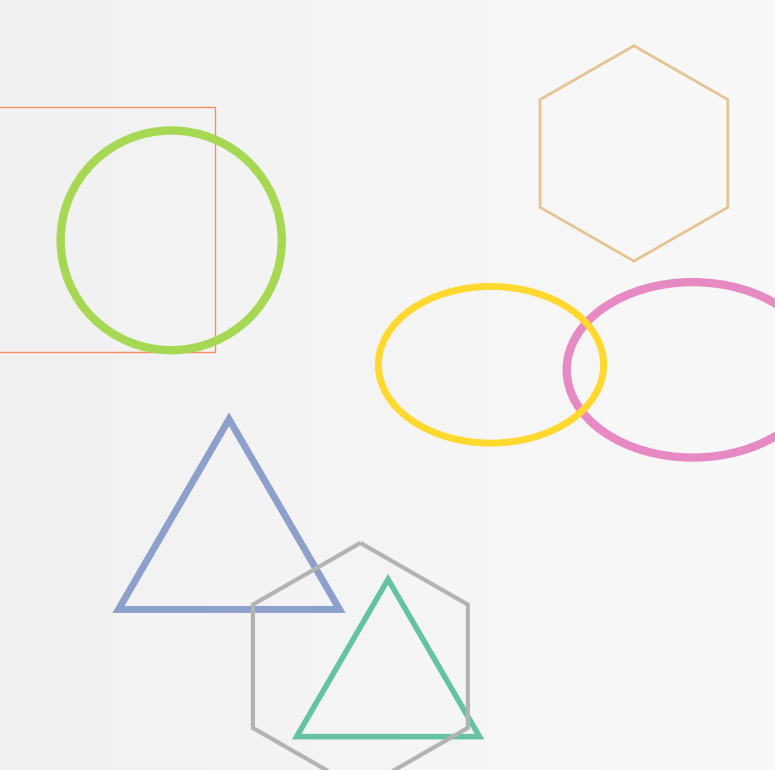[{"shape": "triangle", "thickness": 2, "radius": 0.68, "center": [0.501, 0.111]}, {"shape": "square", "thickness": 0.5, "radius": 0.8, "center": [0.118, 0.702]}, {"shape": "triangle", "thickness": 2.5, "radius": 0.82, "center": [0.296, 0.291]}, {"shape": "oval", "thickness": 3, "radius": 0.81, "center": [0.894, 0.52]}, {"shape": "circle", "thickness": 3, "radius": 0.71, "center": [0.221, 0.688]}, {"shape": "oval", "thickness": 2.5, "radius": 0.73, "center": [0.634, 0.526]}, {"shape": "hexagon", "thickness": 1, "radius": 0.7, "center": [0.818, 0.801]}, {"shape": "hexagon", "thickness": 1.5, "radius": 0.8, "center": [0.465, 0.135]}]